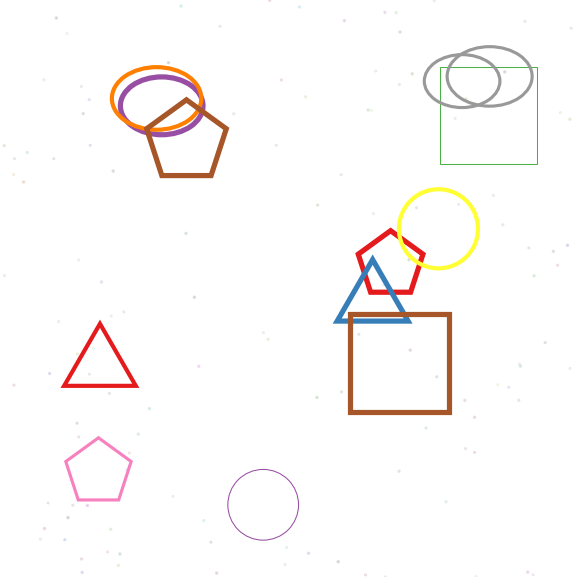[{"shape": "pentagon", "thickness": 2.5, "radius": 0.29, "center": [0.676, 0.541]}, {"shape": "triangle", "thickness": 2, "radius": 0.36, "center": [0.173, 0.367]}, {"shape": "triangle", "thickness": 2.5, "radius": 0.35, "center": [0.645, 0.479]}, {"shape": "square", "thickness": 0.5, "radius": 0.42, "center": [0.846, 0.799]}, {"shape": "oval", "thickness": 2.5, "radius": 0.36, "center": [0.28, 0.816]}, {"shape": "circle", "thickness": 0.5, "radius": 0.31, "center": [0.456, 0.125]}, {"shape": "oval", "thickness": 2, "radius": 0.39, "center": [0.271, 0.829]}, {"shape": "circle", "thickness": 2, "radius": 0.34, "center": [0.759, 0.603]}, {"shape": "square", "thickness": 2.5, "radius": 0.42, "center": [0.692, 0.371]}, {"shape": "pentagon", "thickness": 2.5, "radius": 0.36, "center": [0.323, 0.754]}, {"shape": "pentagon", "thickness": 1.5, "radius": 0.3, "center": [0.171, 0.182]}, {"shape": "oval", "thickness": 1.5, "radius": 0.37, "center": [0.848, 0.867]}, {"shape": "oval", "thickness": 1.5, "radius": 0.33, "center": [0.8, 0.859]}]